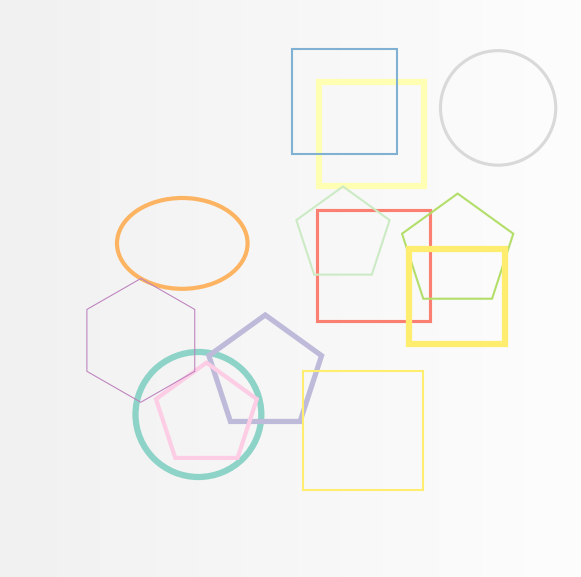[{"shape": "circle", "thickness": 3, "radius": 0.54, "center": [0.341, 0.281]}, {"shape": "square", "thickness": 3, "radius": 0.45, "center": [0.64, 0.767]}, {"shape": "pentagon", "thickness": 2.5, "radius": 0.51, "center": [0.456, 0.352]}, {"shape": "square", "thickness": 1.5, "radius": 0.48, "center": [0.643, 0.539]}, {"shape": "square", "thickness": 1, "radius": 0.45, "center": [0.592, 0.824]}, {"shape": "oval", "thickness": 2, "radius": 0.56, "center": [0.314, 0.578]}, {"shape": "pentagon", "thickness": 1, "radius": 0.5, "center": [0.787, 0.563]}, {"shape": "pentagon", "thickness": 2, "radius": 0.46, "center": [0.355, 0.28]}, {"shape": "circle", "thickness": 1.5, "radius": 0.5, "center": [0.857, 0.812]}, {"shape": "hexagon", "thickness": 0.5, "radius": 0.54, "center": [0.242, 0.41]}, {"shape": "pentagon", "thickness": 1, "radius": 0.42, "center": [0.59, 0.592]}, {"shape": "square", "thickness": 3, "radius": 0.41, "center": [0.786, 0.486]}, {"shape": "square", "thickness": 1, "radius": 0.51, "center": [0.624, 0.253]}]